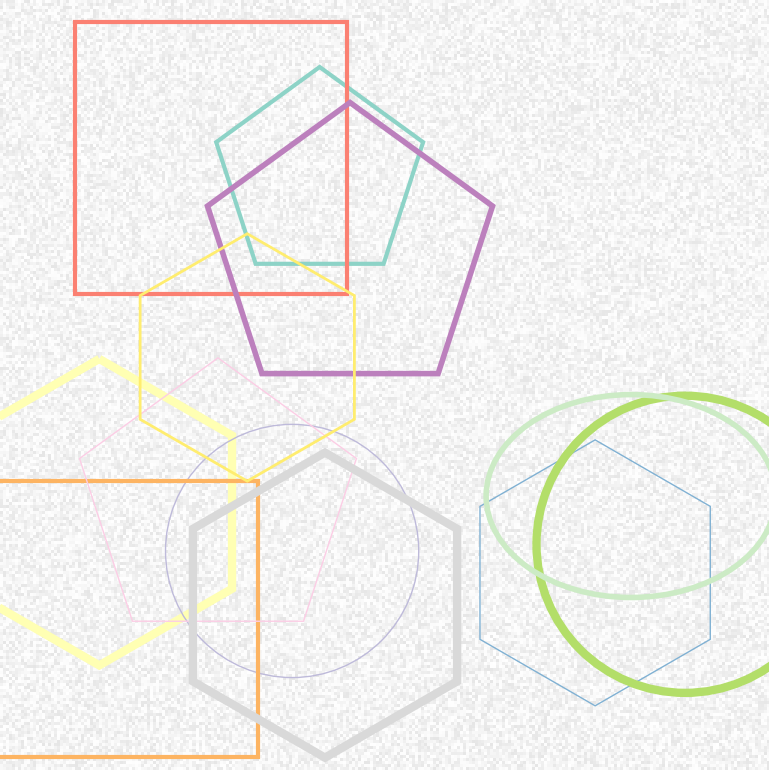[{"shape": "pentagon", "thickness": 1.5, "radius": 0.71, "center": [0.415, 0.772]}, {"shape": "hexagon", "thickness": 3, "radius": 1.0, "center": [0.129, 0.335]}, {"shape": "circle", "thickness": 0.5, "radius": 0.82, "center": [0.379, 0.284]}, {"shape": "square", "thickness": 1.5, "radius": 0.88, "center": [0.274, 0.795]}, {"shape": "hexagon", "thickness": 0.5, "radius": 0.86, "center": [0.773, 0.256]}, {"shape": "square", "thickness": 1.5, "radius": 0.89, "center": [0.156, 0.196]}, {"shape": "circle", "thickness": 3, "radius": 0.96, "center": [0.89, 0.293]}, {"shape": "pentagon", "thickness": 0.5, "radius": 0.95, "center": [0.283, 0.346]}, {"shape": "hexagon", "thickness": 3, "radius": 0.99, "center": [0.422, 0.214]}, {"shape": "pentagon", "thickness": 2, "radius": 0.97, "center": [0.455, 0.672]}, {"shape": "oval", "thickness": 2, "radius": 0.94, "center": [0.82, 0.356]}, {"shape": "hexagon", "thickness": 1, "radius": 0.8, "center": [0.321, 0.536]}]